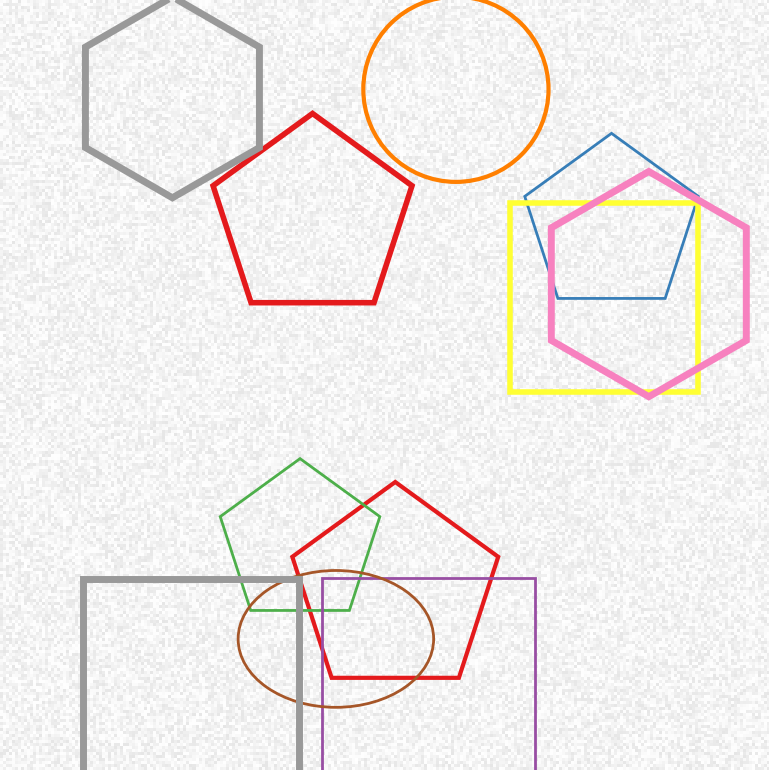[{"shape": "pentagon", "thickness": 1.5, "radius": 0.7, "center": [0.513, 0.233]}, {"shape": "pentagon", "thickness": 2, "radius": 0.68, "center": [0.406, 0.717]}, {"shape": "pentagon", "thickness": 1, "radius": 0.59, "center": [0.794, 0.708]}, {"shape": "pentagon", "thickness": 1, "radius": 0.54, "center": [0.39, 0.295]}, {"shape": "square", "thickness": 1, "radius": 0.69, "center": [0.557, 0.11]}, {"shape": "circle", "thickness": 1.5, "radius": 0.6, "center": [0.592, 0.884]}, {"shape": "square", "thickness": 2, "radius": 0.61, "center": [0.784, 0.614]}, {"shape": "oval", "thickness": 1, "radius": 0.63, "center": [0.436, 0.17]}, {"shape": "hexagon", "thickness": 2.5, "radius": 0.73, "center": [0.843, 0.631]}, {"shape": "square", "thickness": 2.5, "radius": 0.7, "center": [0.248, 0.108]}, {"shape": "hexagon", "thickness": 2.5, "radius": 0.65, "center": [0.224, 0.874]}]